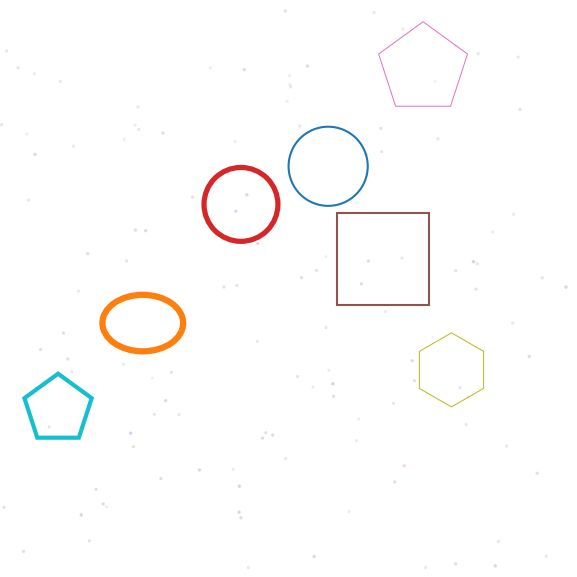[{"shape": "circle", "thickness": 1, "radius": 0.34, "center": [0.568, 0.711]}, {"shape": "oval", "thickness": 3, "radius": 0.35, "center": [0.247, 0.44]}, {"shape": "circle", "thickness": 2.5, "radius": 0.32, "center": [0.417, 0.645]}, {"shape": "square", "thickness": 1, "radius": 0.4, "center": [0.662, 0.55]}, {"shape": "pentagon", "thickness": 0.5, "radius": 0.4, "center": [0.733, 0.881]}, {"shape": "hexagon", "thickness": 0.5, "radius": 0.32, "center": [0.782, 0.359]}, {"shape": "pentagon", "thickness": 2, "radius": 0.31, "center": [0.101, 0.291]}]